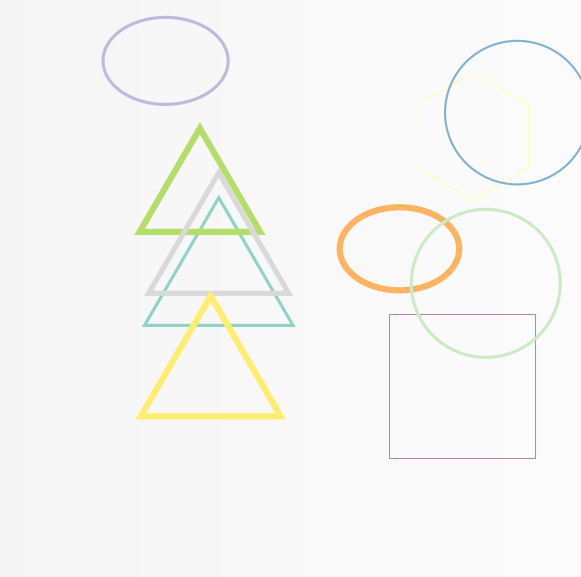[{"shape": "triangle", "thickness": 1.5, "radius": 0.74, "center": [0.376, 0.509]}, {"shape": "hexagon", "thickness": 0.5, "radius": 0.55, "center": [0.814, 0.763]}, {"shape": "oval", "thickness": 1.5, "radius": 0.54, "center": [0.285, 0.894]}, {"shape": "circle", "thickness": 1, "radius": 0.62, "center": [0.89, 0.804]}, {"shape": "oval", "thickness": 3, "radius": 0.51, "center": [0.687, 0.568]}, {"shape": "triangle", "thickness": 3, "radius": 0.6, "center": [0.344, 0.657]}, {"shape": "triangle", "thickness": 2.5, "radius": 0.7, "center": [0.376, 0.561]}, {"shape": "square", "thickness": 0.5, "radius": 0.63, "center": [0.794, 0.331]}, {"shape": "circle", "thickness": 1.5, "radius": 0.64, "center": [0.836, 0.508]}, {"shape": "triangle", "thickness": 3, "radius": 0.69, "center": [0.363, 0.348]}]